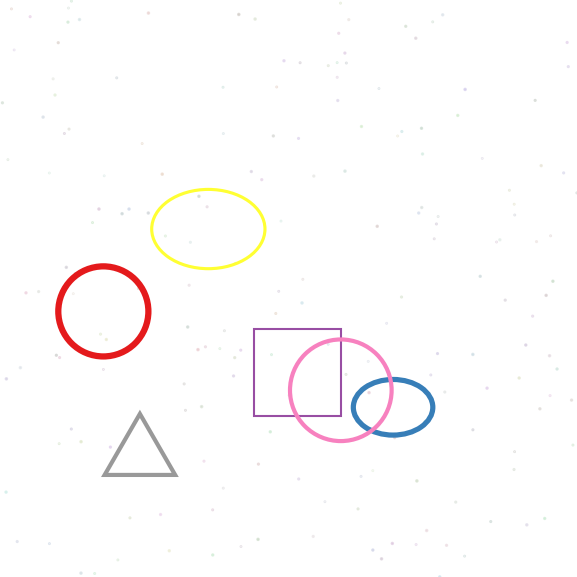[{"shape": "circle", "thickness": 3, "radius": 0.39, "center": [0.179, 0.46]}, {"shape": "oval", "thickness": 2.5, "radius": 0.34, "center": [0.681, 0.294]}, {"shape": "square", "thickness": 1, "radius": 0.38, "center": [0.516, 0.355]}, {"shape": "oval", "thickness": 1.5, "radius": 0.49, "center": [0.361, 0.603]}, {"shape": "circle", "thickness": 2, "radius": 0.44, "center": [0.59, 0.323]}, {"shape": "triangle", "thickness": 2, "radius": 0.35, "center": [0.242, 0.212]}]